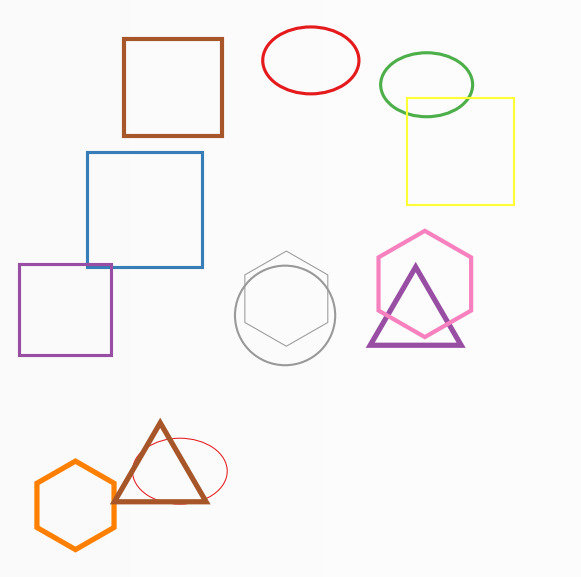[{"shape": "oval", "thickness": 1.5, "radius": 0.41, "center": [0.535, 0.895]}, {"shape": "oval", "thickness": 0.5, "radius": 0.41, "center": [0.309, 0.183]}, {"shape": "square", "thickness": 1.5, "radius": 0.5, "center": [0.249, 0.636]}, {"shape": "oval", "thickness": 1.5, "radius": 0.4, "center": [0.734, 0.852]}, {"shape": "triangle", "thickness": 2.5, "radius": 0.45, "center": [0.715, 0.446]}, {"shape": "square", "thickness": 1.5, "radius": 0.39, "center": [0.112, 0.463]}, {"shape": "hexagon", "thickness": 2.5, "radius": 0.38, "center": [0.13, 0.124]}, {"shape": "square", "thickness": 1, "radius": 0.46, "center": [0.792, 0.736]}, {"shape": "square", "thickness": 2, "radius": 0.42, "center": [0.298, 0.847]}, {"shape": "triangle", "thickness": 2.5, "radius": 0.46, "center": [0.276, 0.176]}, {"shape": "hexagon", "thickness": 2, "radius": 0.46, "center": [0.731, 0.507]}, {"shape": "circle", "thickness": 1, "radius": 0.43, "center": [0.49, 0.453]}, {"shape": "hexagon", "thickness": 0.5, "radius": 0.41, "center": [0.493, 0.482]}]